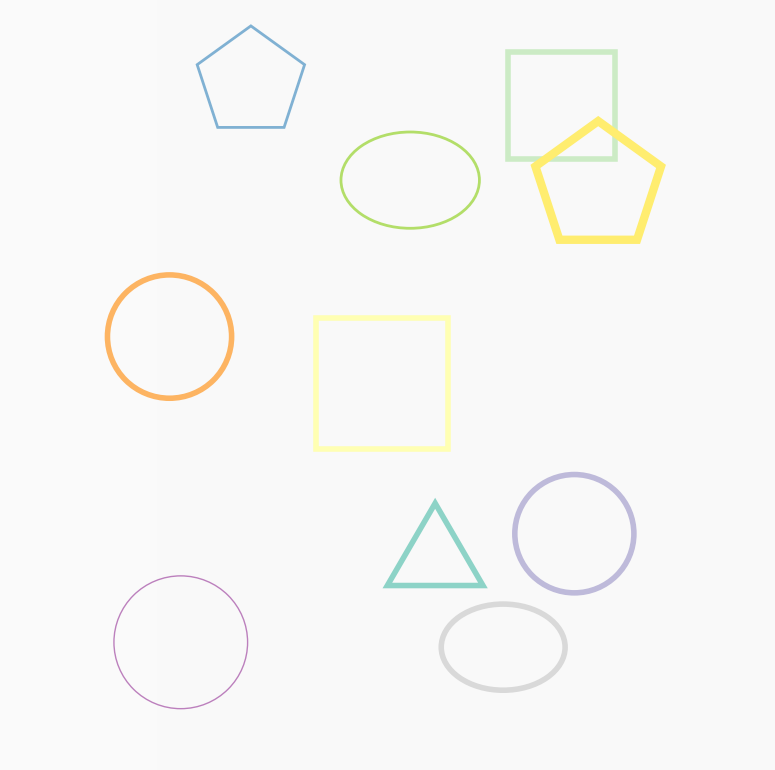[{"shape": "triangle", "thickness": 2, "radius": 0.36, "center": [0.561, 0.275]}, {"shape": "square", "thickness": 2, "radius": 0.43, "center": [0.493, 0.502]}, {"shape": "circle", "thickness": 2, "radius": 0.38, "center": [0.741, 0.307]}, {"shape": "pentagon", "thickness": 1, "radius": 0.36, "center": [0.324, 0.893]}, {"shape": "circle", "thickness": 2, "radius": 0.4, "center": [0.219, 0.563]}, {"shape": "oval", "thickness": 1, "radius": 0.45, "center": [0.529, 0.766]}, {"shape": "oval", "thickness": 2, "radius": 0.4, "center": [0.649, 0.16]}, {"shape": "circle", "thickness": 0.5, "radius": 0.43, "center": [0.233, 0.166]}, {"shape": "square", "thickness": 2, "radius": 0.35, "center": [0.724, 0.863]}, {"shape": "pentagon", "thickness": 3, "radius": 0.43, "center": [0.772, 0.758]}]